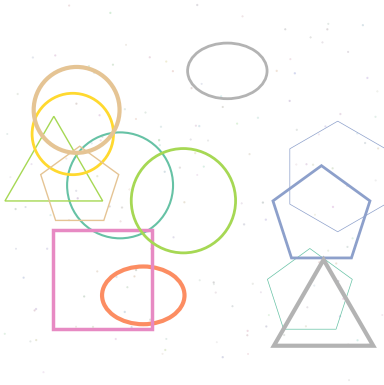[{"shape": "pentagon", "thickness": 0.5, "radius": 0.58, "center": [0.805, 0.239]}, {"shape": "circle", "thickness": 1.5, "radius": 0.69, "center": [0.312, 0.519]}, {"shape": "oval", "thickness": 3, "radius": 0.54, "center": [0.372, 0.233]}, {"shape": "hexagon", "thickness": 0.5, "radius": 0.72, "center": [0.877, 0.542]}, {"shape": "pentagon", "thickness": 2, "radius": 0.66, "center": [0.835, 0.437]}, {"shape": "square", "thickness": 2.5, "radius": 0.64, "center": [0.266, 0.274]}, {"shape": "triangle", "thickness": 1, "radius": 0.73, "center": [0.14, 0.551]}, {"shape": "circle", "thickness": 2, "radius": 0.68, "center": [0.476, 0.479]}, {"shape": "circle", "thickness": 2, "radius": 0.53, "center": [0.189, 0.652]}, {"shape": "pentagon", "thickness": 1, "radius": 0.53, "center": [0.207, 0.514]}, {"shape": "circle", "thickness": 3, "radius": 0.56, "center": [0.199, 0.715]}, {"shape": "triangle", "thickness": 3, "radius": 0.74, "center": [0.84, 0.176]}, {"shape": "oval", "thickness": 2, "radius": 0.52, "center": [0.59, 0.816]}]